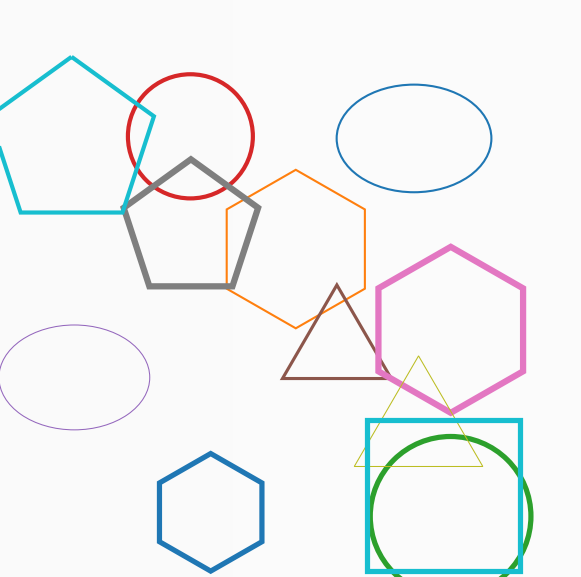[{"shape": "oval", "thickness": 1, "radius": 0.67, "center": [0.712, 0.759]}, {"shape": "hexagon", "thickness": 2.5, "radius": 0.51, "center": [0.363, 0.112]}, {"shape": "hexagon", "thickness": 1, "radius": 0.69, "center": [0.509, 0.568]}, {"shape": "circle", "thickness": 2.5, "radius": 0.69, "center": [0.775, 0.105]}, {"shape": "circle", "thickness": 2, "radius": 0.54, "center": [0.328, 0.763]}, {"shape": "oval", "thickness": 0.5, "radius": 0.65, "center": [0.128, 0.346]}, {"shape": "triangle", "thickness": 1.5, "radius": 0.54, "center": [0.58, 0.398]}, {"shape": "hexagon", "thickness": 3, "radius": 0.72, "center": [0.776, 0.428]}, {"shape": "pentagon", "thickness": 3, "radius": 0.61, "center": [0.328, 0.602]}, {"shape": "triangle", "thickness": 0.5, "radius": 0.64, "center": [0.72, 0.255]}, {"shape": "square", "thickness": 2.5, "radius": 0.66, "center": [0.763, 0.141]}, {"shape": "pentagon", "thickness": 2, "radius": 0.75, "center": [0.123, 0.752]}]